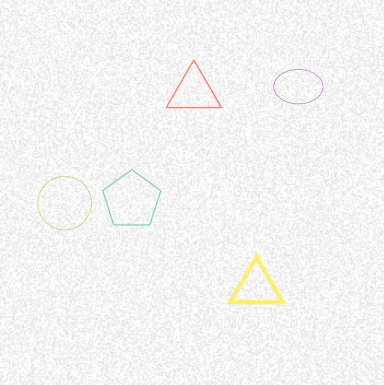[{"shape": "pentagon", "thickness": 1, "radius": 0.4, "center": [0.342, 0.48]}, {"shape": "triangle", "thickness": 1, "radius": 0.41, "center": [0.503, 0.762]}, {"shape": "circle", "thickness": 0.5, "radius": 0.35, "center": [0.168, 0.472]}, {"shape": "oval", "thickness": 0.5, "radius": 0.32, "center": [0.775, 0.775]}, {"shape": "triangle", "thickness": 3, "radius": 0.39, "center": [0.666, 0.254]}]